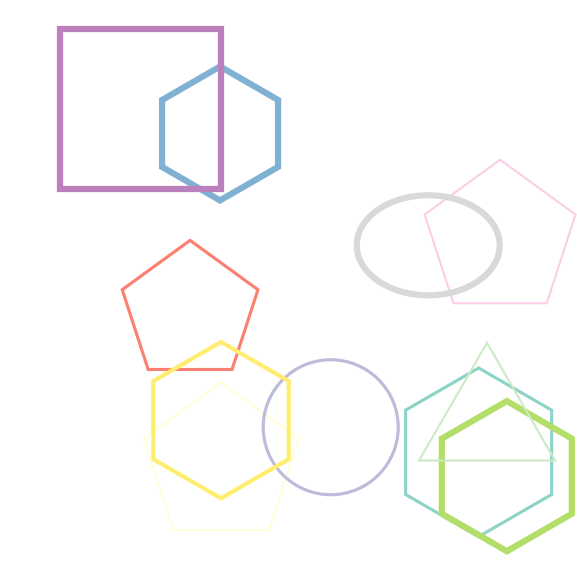[{"shape": "hexagon", "thickness": 1.5, "radius": 0.73, "center": [0.829, 0.216]}, {"shape": "pentagon", "thickness": 0.5, "radius": 0.71, "center": [0.383, 0.196]}, {"shape": "circle", "thickness": 1.5, "radius": 0.58, "center": [0.573, 0.259]}, {"shape": "pentagon", "thickness": 1.5, "radius": 0.62, "center": [0.329, 0.459]}, {"shape": "hexagon", "thickness": 3, "radius": 0.58, "center": [0.381, 0.768]}, {"shape": "hexagon", "thickness": 3, "radius": 0.65, "center": [0.878, 0.175]}, {"shape": "pentagon", "thickness": 1, "radius": 0.69, "center": [0.866, 0.585]}, {"shape": "oval", "thickness": 3, "radius": 0.62, "center": [0.742, 0.574]}, {"shape": "square", "thickness": 3, "radius": 0.69, "center": [0.243, 0.811]}, {"shape": "triangle", "thickness": 1, "radius": 0.68, "center": [0.843, 0.27]}, {"shape": "hexagon", "thickness": 2, "radius": 0.68, "center": [0.383, 0.272]}]